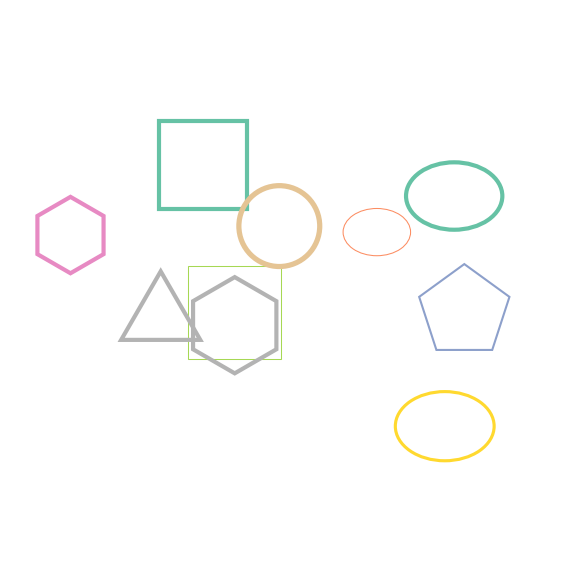[{"shape": "oval", "thickness": 2, "radius": 0.42, "center": [0.786, 0.66]}, {"shape": "square", "thickness": 2, "radius": 0.38, "center": [0.351, 0.714]}, {"shape": "oval", "thickness": 0.5, "radius": 0.29, "center": [0.653, 0.597]}, {"shape": "pentagon", "thickness": 1, "radius": 0.41, "center": [0.804, 0.46]}, {"shape": "hexagon", "thickness": 2, "radius": 0.33, "center": [0.122, 0.592]}, {"shape": "square", "thickness": 0.5, "radius": 0.4, "center": [0.407, 0.458]}, {"shape": "oval", "thickness": 1.5, "radius": 0.43, "center": [0.77, 0.261]}, {"shape": "circle", "thickness": 2.5, "radius": 0.35, "center": [0.484, 0.608]}, {"shape": "triangle", "thickness": 2, "radius": 0.4, "center": [0.278, 0.45]}, {"shape": "hexagon", "thickness": 2, "radius": 0.42, "center": [0.406, 0.436]}]